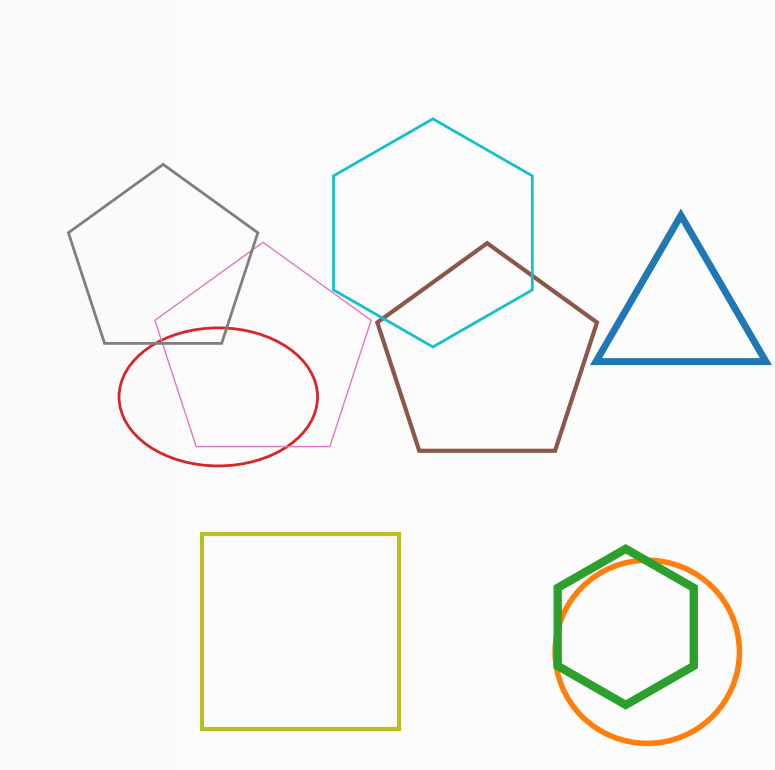[{"shape": "triangle", "thickness": 2.5, "radius": 0.63, "center": [0.879, 0.594]}, {"shape": "circle", "thickness": 2, "radius": 0.59, "center": [0.835, 0.153]}, {"shape": "hexagon", "thickness": 3, "radius": 0.51, "center": [0.807, 0.186]}, {"shape": "oval", "thickness": 1, "radius": 0.64, "center": [0.282, 0.485]}, {"shape": "pentagon", "thickness": 1.5, "radius": 0.75, "center": [0.629, 0.535]}, {"shape": "pentagon", "thickness": 0.5, "radius": 0.73, "center": [0.339, 0.539]}, {"shape": "pentagon", "thickness": 1, "radius": 0.64, "center": [0.21, 0.658]}, {"shape": "square", "thickness": 1.5, "radius": 0.63, "center": [0.388, 0.18]}, {"shape": "hexagon", "thickness": 1, "radius": 0.74, "center": [0.559, 0.698]}]